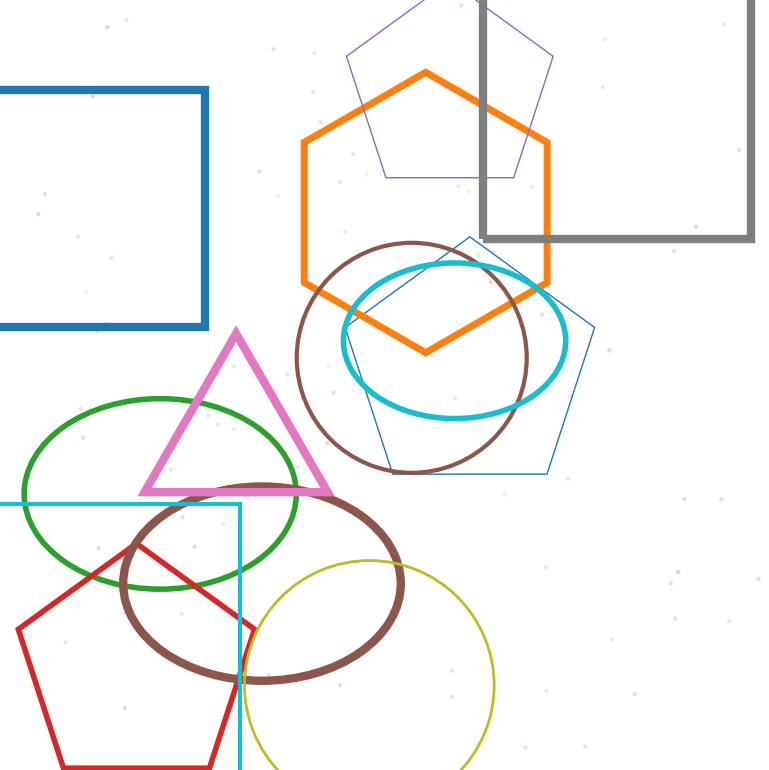[{"shape": "square", "thickness": 3, "radius": 0.77, "center": [0.112, 0.73]}, {"shape": "pentagon", "thickness": 0.5, "radius": 0.85, "center": [0.61, 0.522]}, {"shape": "hexagon", "thickness": 2.5, "radius": 0.91, "center": [0.553, 0.724]}, {"shape": "oval", "thickness": 2, "radius": 0.88, "center": [0.208, 0.359]}, {"shape": "pentagon", "thickness": 2, "radius": 0.81, "center": [0.177, 0.133]}, {"shape": "pentagon", "thickness": 0.5, "radius": 0.71, "center": [0.584, 0.883]}, {"shape": "circle", "thickness": 1.5, "radius": 0.75, "center": [0.535, 0.535]}, {"shape": "oval", "thickness": 3, "radius": 0.9, "center": [0.34, 0.242]}, {"shape": "triangle", "thickness": 3, "radius": 0.69, "center": [0.307, 0.429]}, {"shape": "square", "thickness": 3, "radius": 0.87, "center": [0.801, 0.863]}, {"shape": "circle", "thickness": 1, "radius": 0.81, "center": [0.48, 0.11]}, {"shape": "square", "thickness": 1.5, "radius": 0.88, "center": [0.136, 0.169]}, {"shape": "oval", "thickness": 2, "radius": 0.72, "center": [0.59, 0.557]}]